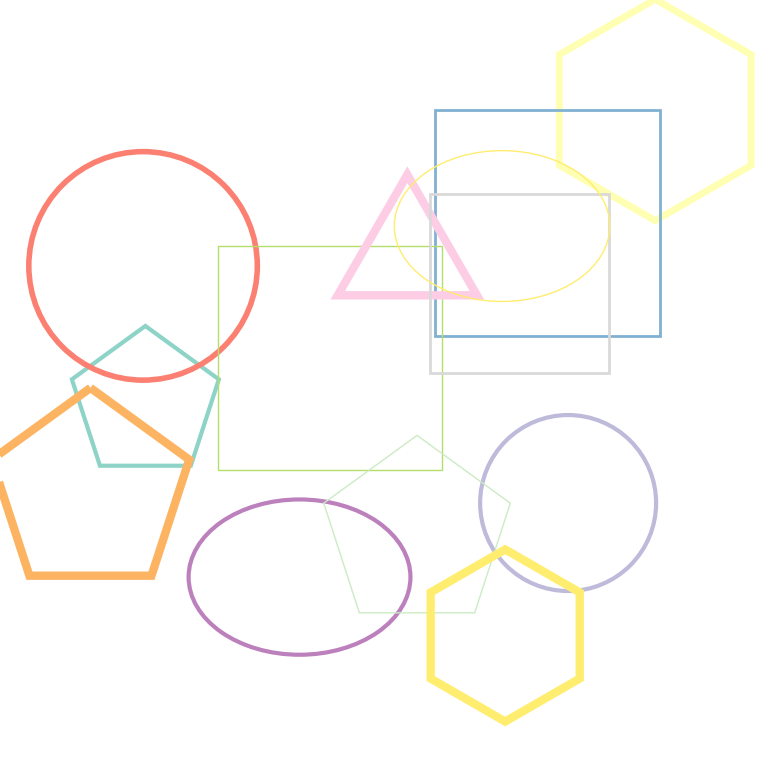[{"shape": "pentagon", "thickness": 1.5, "radius": 0.5, "center": [0.189, 0.476]}, {"shape": "hexagon", "thickness": 2.5, "radius": 0.72, "center": [0.851, 0.857]}, {"shape": "circle", "thickness": 1.5, "radius": 0.57, "center": [0.738, 0.347]}, {"shape": "circle", "thickness": 2, "radius": 0.74, "center": [0.186, 0.655]}, {"shape": "square", "thickness": 1, "radius": 0.73, "center": [0.711, 0.71]}, {"shape": "pentagon", "thickness": 3, "radius": 0.67, "center": [0.117, 0.361]}, {"shape": "square", "thickness": 0.5, "radius": 0.73, "center": [0.429, 0.535]}, {"shape": "triangle", "thickness": 3, "radius": 0.52, "center": [0.529, 0.669]}, {"shape": "square", "thickness": 1, "radius": 0.58, "center": [0.675, 0.631]}, {"shape": "oval", "thickness": 1.5, "radius": 0.72, "center": [0.389, 0.251]}, {"shape": "pentagon", "thickness": 0.5, "radius": 0.64, "center": [0.542, 0.307]}, {"shape": "oval", "thickness": 0.5, "radius": 0.7, "center": [0.652, 0.706]}, {"shape": "hexagon", "thickness": 3, "radius": 0.56, "center": [0.656, 0.175]}]